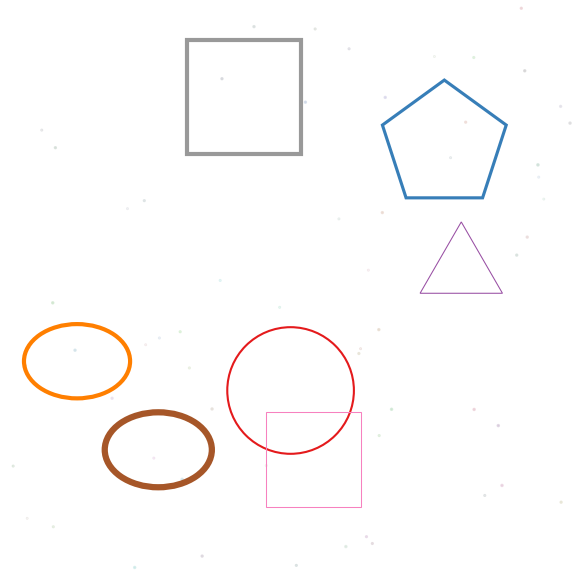[{"shape": "circle", "thickness": 1, "radius": 0.55, "center": [0.503, 0.323]}, {"shape": "pentagon", "thickness": 1.5, "radius": 0.56, "center": [0.769, 0.748]}, {"shape": "triangle", "thickness": 0.5, "radius": 0.41, "center": [0.799, 0.532]}, {"shape": "oval", "thickness": 2, "radius": 0.46, "center": [0.133, 0.374]}, {"shape": "oval", "thickness": 3, "radius": 0.46, "center": [0.274, 0.22]}, {"shape": "square", "thickness": 0.5, "radius": 0.41, "center": [0.543, 0.203]}, {"shape": "square", "thickness": 2, "radius": 0.49, "center": [0.423, 0.83]}]